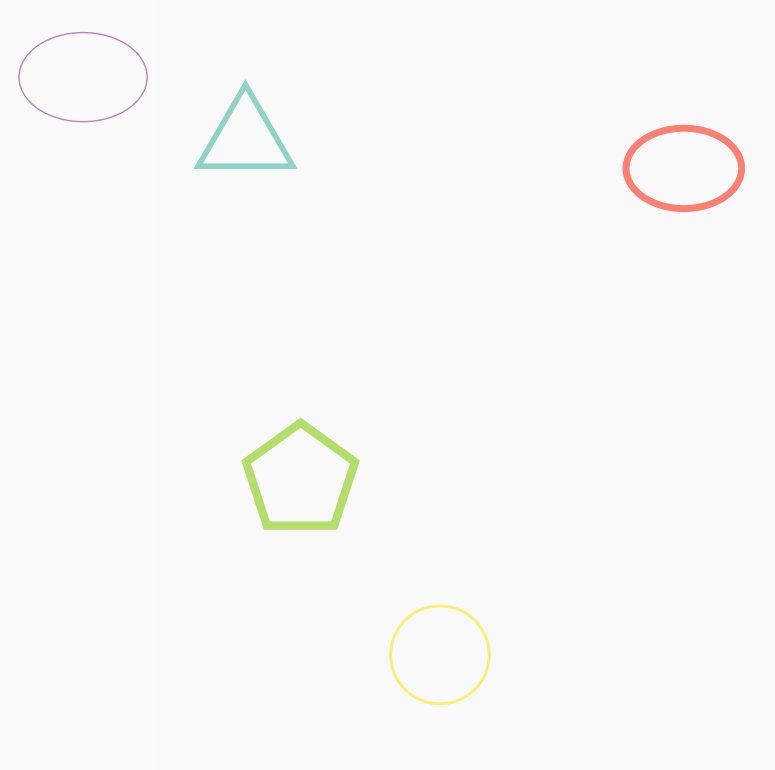[{"shape": "triangle", "thickness": 2, "radius": 0.35, "center": [0.317, 0.819]}, {"shape": "oval", "thickness": 2.5, "radius": 0.37, "center": [0.882, 0.781]}, {"shape": "pentagon", "thickness": 3, "radius": 0.37, "center": [0.388, 0.377]}, {"shape": "oval", "thickness": 0.5, "radius": 0.41, "center": [0.107, 0.9]}, {"shape": "circle", "thickness": 1, "radius": 0.32, "center": [0.568, 0.15]}]